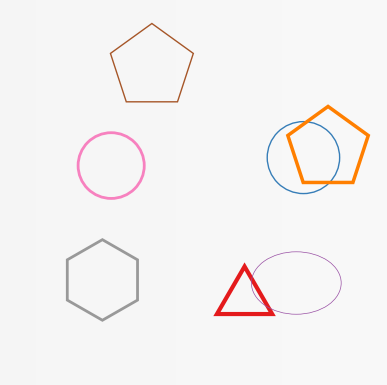[{"shape": "triangle", "thickness": 3, "radius": 0.41, "center": [0.631, 0.225]}, {"shape": "circle", "thickness": 1, "radius": 0.47, "center": [0.783, 0.591]}, {"shape": "oval", "thickness": 0.5, "radius": 0.58, "center": [0.765, 0.265]}, {"shape": "pentagon", "thickness": 2.5, "radius": 0.55, "center": [0.847, 0.614]}, {"shape": "pentagon", "thickness": 1, "radius": 0.56, "center": [0.392, 0.827]}, {"shape": "circle", "thickness": 2, "radius": 0.43, "center": [0.287, 0.57]}, {"shape": "hexagon", "thickness": 2, "radius": 0.52, "center": [0.264, 0.273]}]